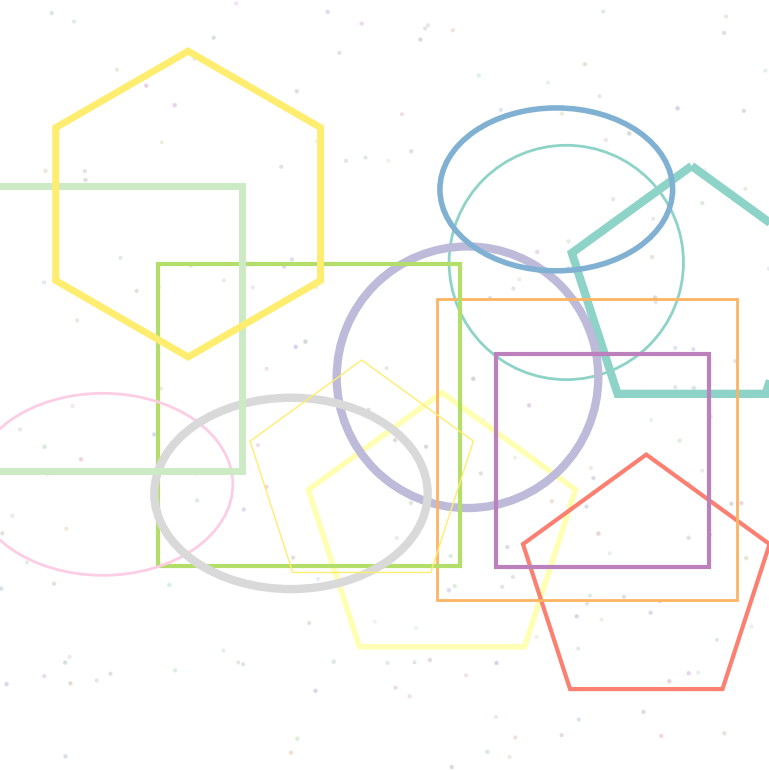[{"shape": "pentagon", "thickness": 3, "radius": 0.82, "center": [0.898, 0.621]}, {"shape": "circle", "thickness": 1, "radius": 0.76, "center": [0.735, 0.659]}, {"shape": "pentagon", "thickness": 2, "radius": 0.91, "center": [0.574, 0.308]}, {"shape": "circle", "thickness": 3, "radius": 0.85, "center": [0.607, 0.51]}, {"shape": "pentagon", "thickness": 1.5, "radius": 0.84, "center": [0.839, 0.241]}, {"shape": "oval", "thickness": 2, "radius": 0.76, "center": [0.722, 0.754]}, {"shape": "square", "thickness": 1, "radius": 0.98, "center": [0.762, 0.417]}, {"shape": "square", "thickness": 1.5, "radius": 0.98, "center": [0.402, 0.461]}, {"shape": "oval", "thickness": 1, "radius": 0.84, "center": [0.134, 0.371]}, {"shape": "oval", "thickness": 3, "radius": 0.89, "center": [0.378, 0.359]}, {"shape": "square", "thickness": 1.5, "radius": 0.69, "center": [0.783, 0.402]}, {"shape": "square", "thickness": 2.5, "radius": 0.92, "center": [0.13, 0.574]}, {"shape": "pentagon", "thickness": 0.5, "radius": 0.76, "center": [0.47, 0.38]}, {"shape": "hexagon", "thickness": 2.5, "radius": 0.99, "center": [0.244, 0.735]}]